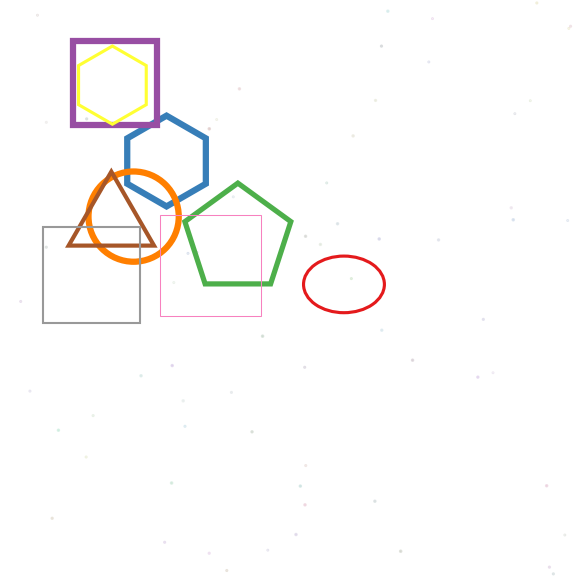[{"shape": "oval", "thickness": 1.5, "radius": 0.35, "center": [0.596, 0.507]}, {"shape": "hexagon", "thickness": 3, "radius": 0.39, "center": [0.288, 0.72]}, {"shape": "pentagon", "thickness": 2.5, "radius": 0.48, "center": [0.412, 0.586]}, {"shape": "square", "thickness": 3, "radius": 0.36, "center": [0.199, 0.855]}, {"shape": "circle", "thickness": 3, "radius": 0.39, "center": [0.231, 0.624]}, {"shape": "hexagon", "thickness": 1.5, "radius": 0.34, "center": [0.195, 0.852]}, {"shape": "triangle", "thickness": 2, "radius": 0.43, "center": [0.193, 0.617]}, {"shape": "square", "thickness": 0.5, "radius": 0.44, "center": [0.364, 0.539]}, {"shape": "square", "thickness": 1, "radius": 0.42, "center": [0.158, 0.522]}]